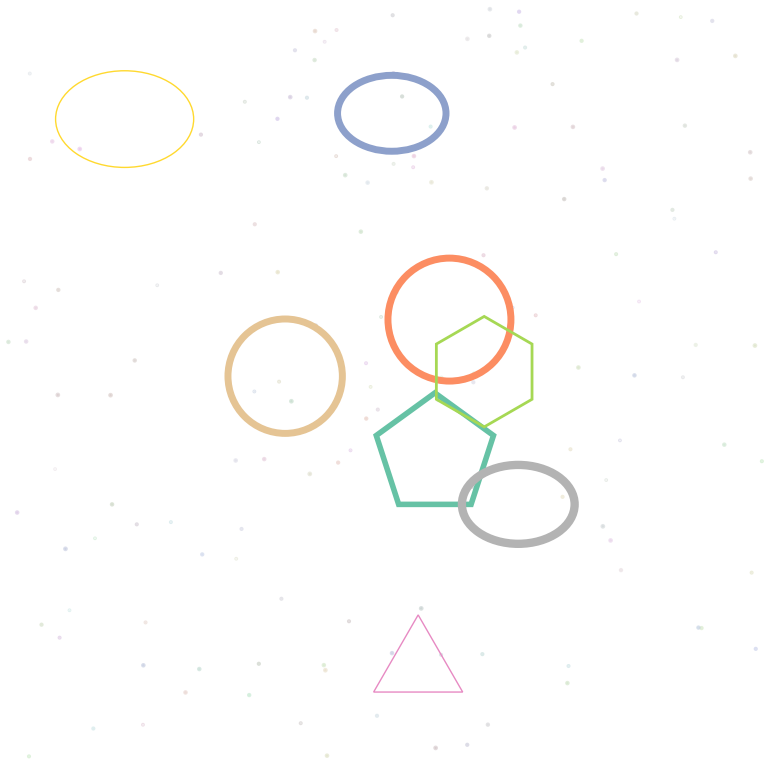[{"shape": "pentagon", "thickness": 2, "radius": 0.4, "center": [0.565, 0.41]}, {"shape": "circle", "thickness": 2.5, "radius": 0.4, "center": [0.584, 0.585]}, {"shape": "oval", "thickness": 2.5, "radius": 0.35, "center": [0.509, 0.853]}, {"shape": "triangle", "thickness": 0.5, "radius": 0.33, "center": [0.543, 0.135]}, {"shape": "hexagon", "thickness": 1, "radius": 0.36, "center": [0.629, 0.517]}, {"shape": "oval", "thickness": 0.5, "radius": 0.45, "center": [0.162, 0.845]}, {"shape": "circle", "thickness": 2.5, "radius": 0.37, "center": [0.37, 0.511]}, {"shape": "oval", "thickness": 3, "radius": 0.37, "center": [0.673, 0.345]}]